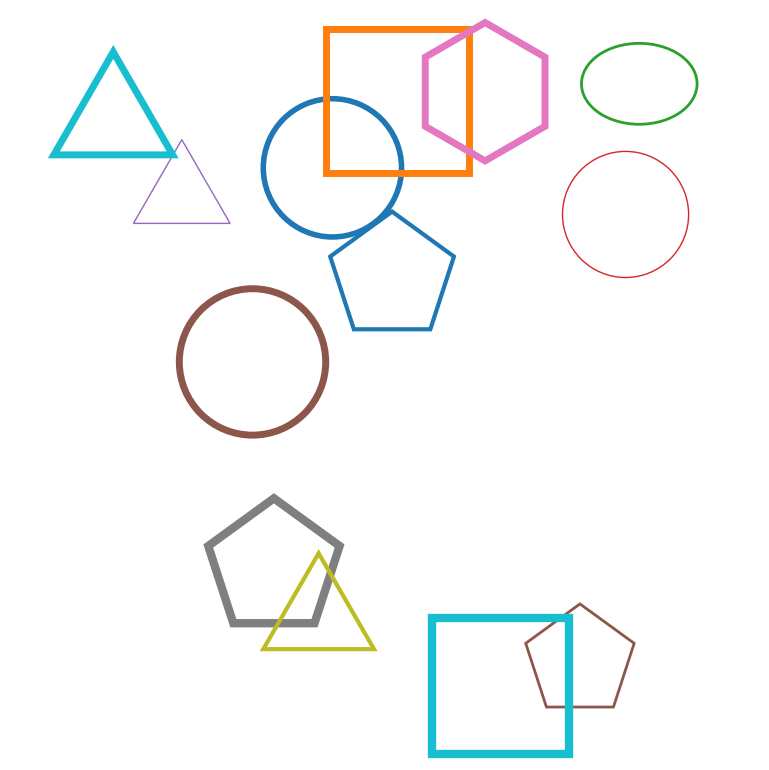[{"shape": "pentagon", "thickness": 1.5, "radius": 0.42, "center": [0.509, 0.641]}, {"shape": "circle", "thickness": 2, "radius": 0.45, "center": [0.432, 0.782]}, {"shape": "square", "thickness": 2.5, "radius": 0.47, "center": [0.516, 0.869]}, {"shape": "oval", "thickness": 1, "radius": 0.38, "center": [0.83, 0.891]}, {"shape": "circle", "thickness": 0.5, "radius": 0.41, "center": [0.812, 0.721]}, {"shape": "triangle", "thickness": 0.5, "radius": 0.36, "center": [0.236, 0.746]}, {"shape": "circle", "thickness": 2.5, "radius": 0.48, "center": [0.328, 0.53]}, {"shape": "pentagon", "thickness": 1, "radius": 0.37, "center": [0.753, 0.142]}, {"shape": "hexagon", "thickness": 2.5, "radius": 0.45, "center": [0.63, 0.881]}, {"shape": "pentagon", "thickness": 3, "radius": 0.45, "center": [0.356, 0.263]}, {"shape": "triangle", "thickness": 1.5, "radius": 0.42, "center": [0.414, 0.198]}, {"shape": "square", "thickness": 3, "radius": 0.44, "center": [0.65, 0.109]}, {"shape": "triangle", "thickness": 2.5, "radius": 0.45, "center": [0.147, 0.843]}]